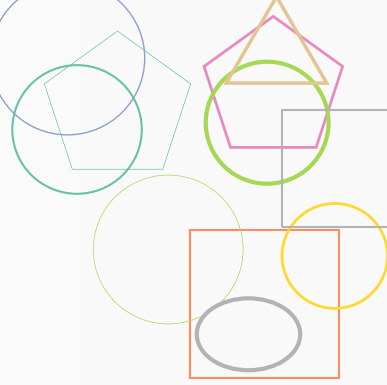[{"shape": "pentagon", "thickness": 0.5, "radius": 0.99, "center": [0.303, 0.721]}, {"shape": "circle", "thickness": 1.5, "radius": 0.84, "center": [0.199, 0.664]}, {"shape": "square", "thickness": 1.5, "radius": 0.96, "center": [0.682, 0.211]}, {"shape": "circle", "thickness": 1, "radius": 1.0, "center": [0.174, 0.849]}, {"shape": "pentagon", "thickness": 2, "radius": 0.94, "center": [0.705, 0.769]}, {"shape": "circle", "thickness": 0.5, "radius": 0.97, "center": [0.434, 0.352]}, {"shape": "circle", "thickness": 3, "radius": 0.79, "center": [0.689, 0.681]}, {"shape": "circle", "thickness": 2, "radius": 0.68, "center": [0.864, 0.335]}, {"shape": "triangle", "thickness": 2.5, "radius": 0.75, "center": [0.714, 0.859]}, {"shape": "square", "thickness": 1.5, "radius": 0.76, "center": [0.88, 0.563]}, {"shape": "oval", "thickness": 3, "radius": 0.67, "center": [0.641, 0.132]}]